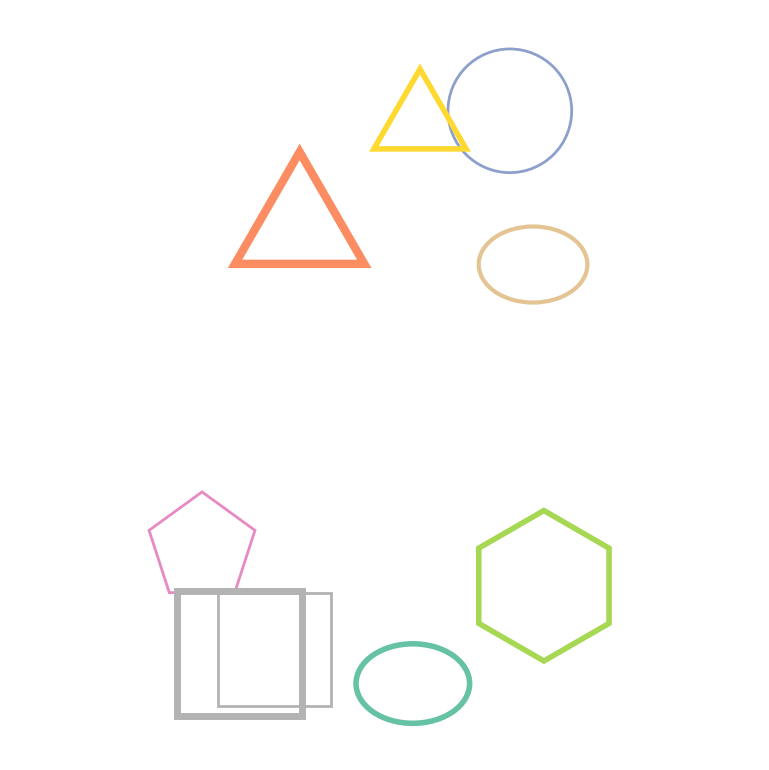[{"shape": "oval", "thickness": 2, "radius": 0.37, "center": [0.536, 0.112]}, {"shape": "triangle", "thickness": 3, "radius": 0.48, "center": [0.389, 0.706]}, {"shape": "circle", "thickness": 1, "radius": 0.4, "center": [0.662, 0.856]}, {"shape": "pentagon", "thickness": 1, "radius": 0.36, "center": [0.262, 0.289]}, {"shape": "hexagon", "thickness": 2, "radius": 0.49, "center": [0.706, 0.239]}, {"shape": "triangle", "thickness": 2, "radius": 0.35, "center": [0.545, 0.841]}, {"shape": "oval", "thickness": 1.5, "radius": 0.35, "center": [0.692, 0.656]}, {"shape": "square", "thickness": 1, "radius": 0.37, "center": [0.356, 0.156]}, {"shape": "square", "thickness": 2.5, "radius": 0.4, "center": [0.311, 0.152]}]